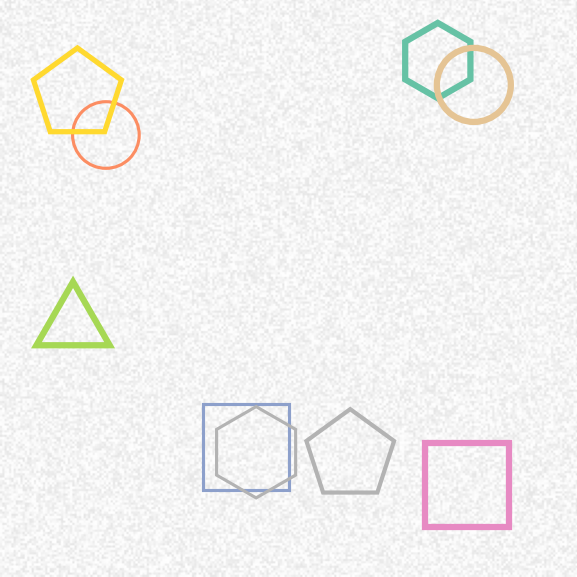[{"shape": "hexagon", "thickness": 3, "radius": 0.33, "center": [0.758, 0.894]}, {"shape": "circle", "thickness": 1.5, "radius": 0.29, "center": [0.183, 0.765]}, {"shape": "square", "thickness": 1.5, "radius": 0.37, "center": [0.426, 0.225]}, {"shape": "square", "thickness": 3, "radius": 0.36, "center": [0.809, 0.159]}, {"shape": "triangle", "thickness": 3, "radius": 0.37, "center": [0.126, 0.438]}, {"shape": "pentagon", "thickness": 2.5, "radius": 0.4, "center": [0.134, 0.836]}, {"shape": "circle", "thickness": 3, "radius": 0.32, "center": [0.821, 0.852]}, {"shape": "pentagon", "thickness": 2, "radius": 0.4, "center": [0.606, 0.211]}, {"shape": "hexagon", "thickness": 1.5, "radius": 0.4, "center": [0.443, 0.216]}]